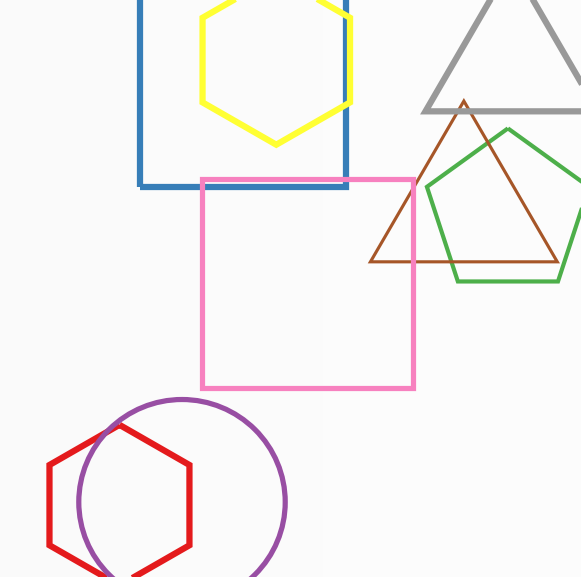[{"shape": "hexagon", "thickness": 3, "radius": 0.7, "center": [0.206, 0.124]}, {"shape": "square", "thickness": 3, "radius": 0.89, "center": [0.418, 0.854]}, {"shape": "pentagon", "thickness": 2, "radius": 0.73, "center": [0.874, 0.63]}, {"shape": "circle", "thickness": 2.5, "radius": 0.89, "center": [0.313, 0.13]}, {"shape": "hexagon", "thickness": 3, "radius": 0.73, "center": [0.475, 0.895]}, {"shape": "triangle", "thickness": 1.5, "radius": 0.93, "center": [0.798, 0.639]}, {"shape": "square", "thickness": 2.5, "radius": 0.91, "center": [0.53, 0.508]}, {"shape": "triangle", "thickness": 3, "radius": 0.86, "center": [0.88, 0.892]}]